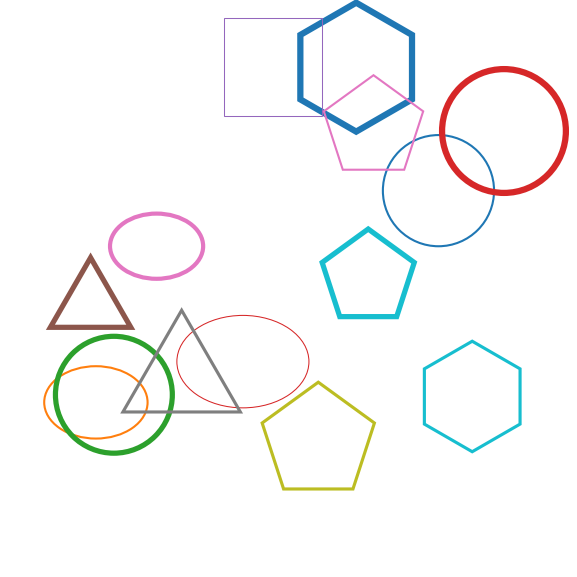[{"shape": "circle", "thickness": 1, "radius": 0.48, "center": [0.759, 0.669]}, {"shape": "hexagon", "thickness": 3, "radius": 0.56, "center": [0.617, 0.883]}, {"shape": "oval", "thickness": 1, "radius": 0.45, "center": [0.166, 0.302]}, {"shape": "circle", "thickness": 2.5, "radius": 0.51, "center": [0.197, 0.316]}, {"shape": "oval", "thickness": 0.5, "radius": 0.57, "center": [0.421, 0.373]}, {"shape": "circle", "thickness": 3, "radius": 0.54, "center": [0.873, 0.772]}, {"shape": "square", "thickness": 0.5, "radius": 0.42, "center": [0.473, 0.883]}, {"shape": "triangle", "thickness": 2.5, "radius": 0.4, "center": [0.157, 0.473]}, {"shape": "pentagon", "thickness": 1, "radius": 0.45, "center": [0.647, 0.778]}, {"shape": "oval", "thickness": 2, "radius": 0.4, "center": [0.271, 0.573]}, {"shape": "triangle", "thickness": 1.5, "radius": 0.59, "center": [0.315, 0.344]}, {"shape": "pentagon", "thickness": 1.5, "radius": 0.51, "center": [0.551, 0.235]}, {"shape": "hexagon", "thickness": 1.5, "radius": 0.48, "center": [0.818, 0.313]}, {"shape": "pentagon", "thickness": 2.5, "radius": 0.42, "center": [0.638, 0.519]}]